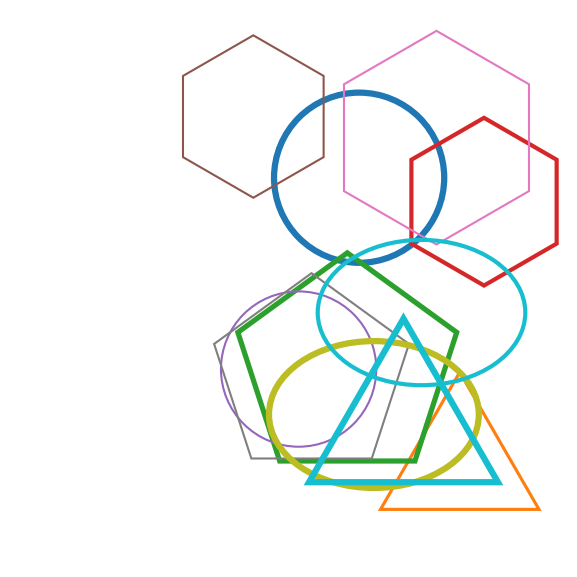[{"shape": "circle", "thickness": 3, "radius": 0.74, "center": [0.622, 0.691]}, {"shape": "triangle", "thickness": 1.5, "radius": 0.79, "center": [0.796, 0.196]}, {"shape": "pentagon", "thickness": 2.5, "radius": 1.0, "center": [0.601, 0.362]}, {"shape": "hexagon", "thickness": 2, "radius": 0.73, "center": [0.838, 0.65]}, {"shape": "circle", "thickness": 1, "radius": 0.67, "center": [0.517, 0.36]}, {"shape": "hexagon", "thickness": 1, "radius": 0.7, "center": [0.439, 0.797]}, {"shape": "hexagon", "thickness": 1, "radius": 0.92, "center": [0.756, 0.761]}, {"shape": "pentagon", "thickness": 1, "radius": 0.89, "center": [0.539, 0.349]}, {"shape": "oval", "thickness": 3, "radius": 0.91, "center": [0.647, 0.281]}, {"shape": "triangle", "thickness": 3, "radius": 0.94, "center": [0.699, 0.259]}, {"shape": "oval", "thickness": 2, "radius": 0.9, "center": [0.73, 0.458]}]